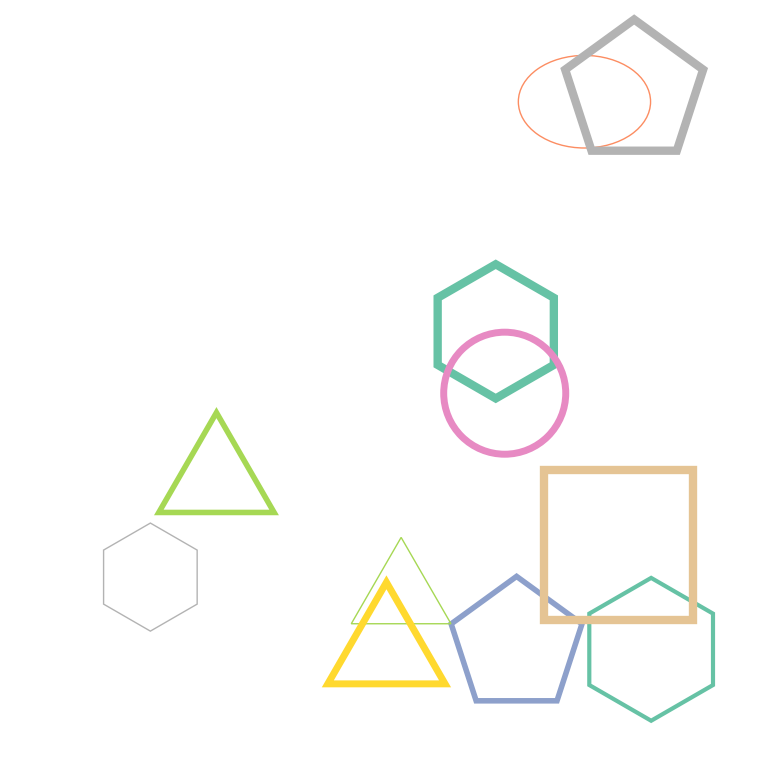[{"shape": "hexagon", "thickness": 1.5, "radius": 0.46, "center": [0.846, 0.157]}, {"shape": "hexagon", "thickness": 3, "radius": 0.44, "center": [0.644, 0.57]}, {"shape": "oval", "thickness": 0.5, "radius": 0.43, "center": [0.759, 0.868]}, {"shape": "pentagon", "thickness": 2, "radius": 0.45, "center": [0.671, 0.162]}, {"shape": "circle", "thickness": 2.5, "radius": 0.4, "center": [0.655, 0.489]}, {"shape": "triangle", "thickness": 2, "radius": 0.43, "center": [0.281, 0.378]}, {"shape": "triangle", "thickness": 0.5, "radius": 0.37, "center": [0.521, 0.227]}, {"shape": "triangle", "thickness": 2.5, "radius": 0.44, "center": [0.502, 0.156]}, {"shape": "square", "thickness": 3, "radius": 0.48, "center": [0.804, 0.292]}, {"shape": "hexagon", "thickness": 0.5, "radius": 0.35, "center": [0.195, 0.251]}, {"shape": "pentagon", "thickness": 3, "radius": 0.47, "center": [0.824, 0.88]}]